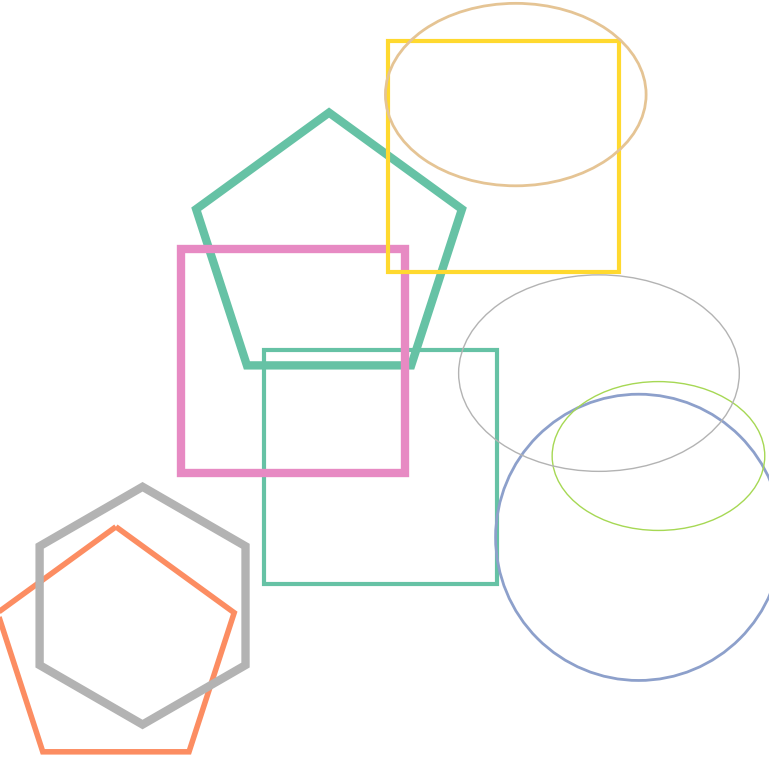[{"shape": "square", "thickness": 1.5, "radius": 0.76, "center": [0.494, 0.394]}, {"shape": "pentagon", "thickness": 3, "radius": 0.91, "center": [0.427, 0.672]}, {"shape": "pentagon", "thickness": 2, "radius": 0.81, "center": [0.151, 0.154]}, {"shape": "circle", "thickness": 1, "radius": 0.93, "center": [0.83, 0.302]}, {"shape": "square", "thickness": 3, "radius": 0.73, "center": [0.38, 0.531]}, {"shape": "oval", "thickness": 0.5, "radius": 0.69, "center": [0.855, 0.408]}, {"shape": "square", "thickness": 1.5, "radius": 0.75, "center": [0.654, 0.797]}, {"shape": "oval", "thickness": 1, "radius": 0.85, "center": [0.67, 0.877]}, {"shape": "hexagon", "thickness": 3, "radius": 0.77, "center": [0.185, 0.213]}, {"shape": "oval", "thickness": 0.5, "radius": 0.91, "center": [0.778, 0.515]}]